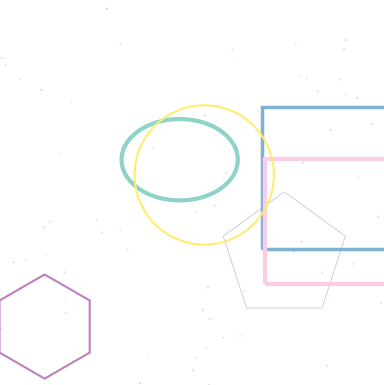[{"shape": "oval", "thickness": 3, "radius": 0.75, "center": [0.467, 0.585]}, {"shape": "pentagon", "thickness": 0.5, "radius": 0.83, "center": [0.738, 0.335]}, {"shape": "square", "thickness": 2.5, "radius": 0.92, "center": [0.864, 0.537]}, {"shape": "square", "thickness": 3, "radius": 0.81, "center": [0.849, 0.425]}, {"shape": "hexagon", "thickness": 1.5, "radius": 0.68, "center": [0.116, 0.152]}, {"shape": "circle", "thickness": 1.5, "radius": 0.9, "center": [0.531, 0.546]}]